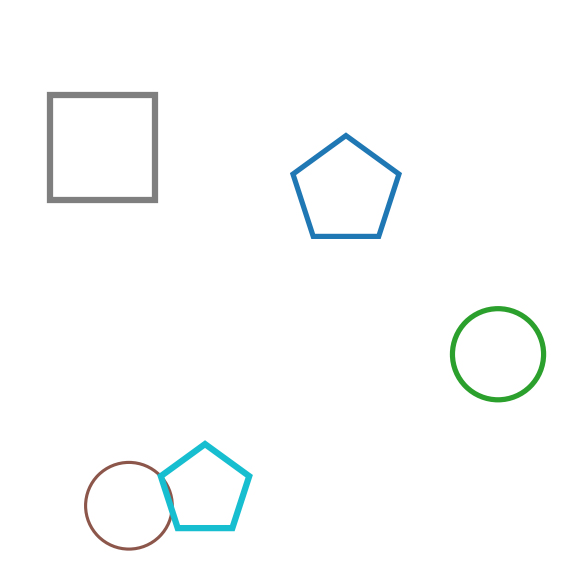[{"shape": "pentagon", "thickness": 2.5, "radius": 0.48, "center": [0.599, 0.668]}, {"shape": "circle", "thickness": 2.5, "radius": 0.39, "center": [0.862, 0.386]}, {"shape": "circle", "thickness": 1.5, "radius": 0.38, "center": [0.223, 0.123]}, {"shape": "square", "thickness": 3, "radius": 0.46, "center": [0.178, 0.743]}, {"shape": "pentagon", "thickness": 3, "radius": 0.4, "center": [0.355, 0.15]}]